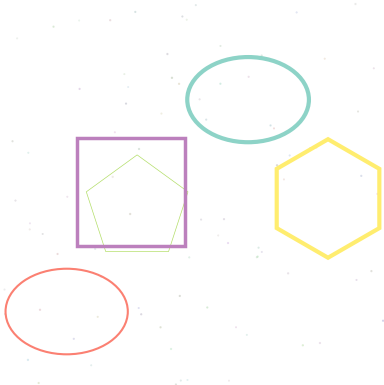[{"shape": "oval", "thickness": 3, "radius": 0.79, "center": [0.644, 0.741]}, {"shape": "oval", "thickness": 1.5, "radius": 0.79, "center": [0.173, 0.191]}, {"shape": "pentagon", "thickness": 0.5, "radius": 0.69, "center": [0.356, 0.459]}, {"shape": "square", "thickness": 2.5, "radius": 0.7, "center": [0.341, 0.502]}, {"shape": "hexagon", "thickness": 3, "radius": 0.77, "center": [0.852, 0.484]}]